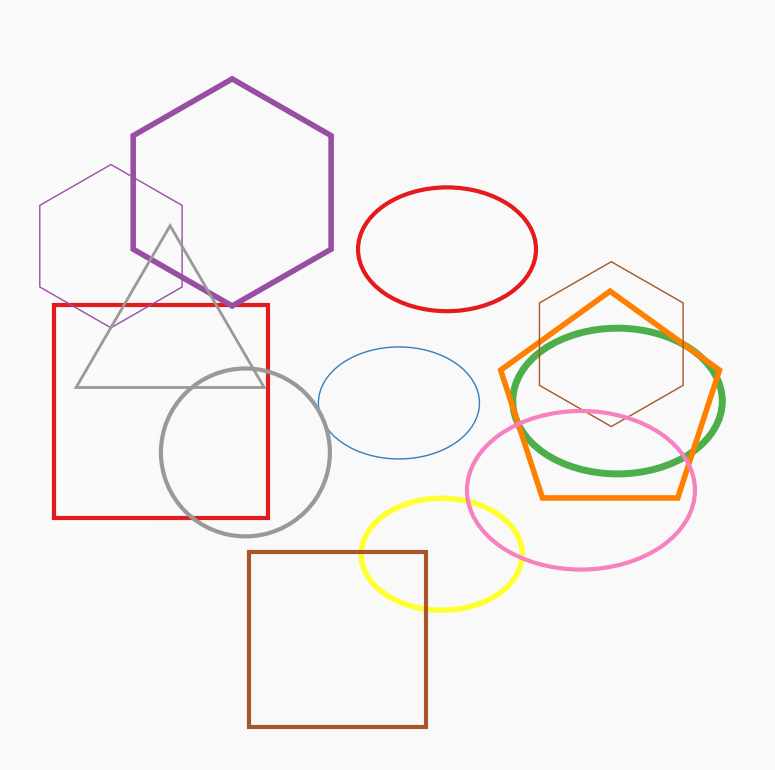[{"shape": "oval", "thickness": 1.5, "radius": 0.57, "center": [0.577, 0.676]}, {"shape": "square", "thickness": 1.5, "radius": 0.69, "center": [0.207, 0.466]}, {"shape": "oval", "thickness": 0.5, "radius": 0.52, "center": [0.515, 0.477]}, {"shape": "oval", "thickness": 2.5, "radius": 0.68, "center": [0.797, 0.479]}, {"shape": "hexagon", "thickness": 0.5, "radius": 0.53, "center": [0.143, 0.68]}, {"shape": "hexagon", "thickness": 2, "radius": 0.74, "center": [0.3, 0.75]}, {"shape": "pentagon", "thickness": 2, "radius": 0.74, "center": [0.787, 0.473]}, {"shape": "oval", "thickness": 2, "radius": 0.52, "center": [0.57, 0.28]}, {"shape": "hexagon", "thickness": 0.5, "radius": 0.54, "center": [0.789, 0.553]}, {"shape": "square", "thickness": 1.5, "radius": 0.57, "center": [0.436, 0.17]}, {"shape": "oval", "thickness": 1.5, "radius": 0.74, "center": [0.75, 0.363]}, {"shape": "circle", "thickness": 1.5, "radius": 0.55, "center": [0.317, 0.412]}, {"shape": "triangle", "thickness": 1, "radius": 0.7, "center": [0.22, 0.567]}]